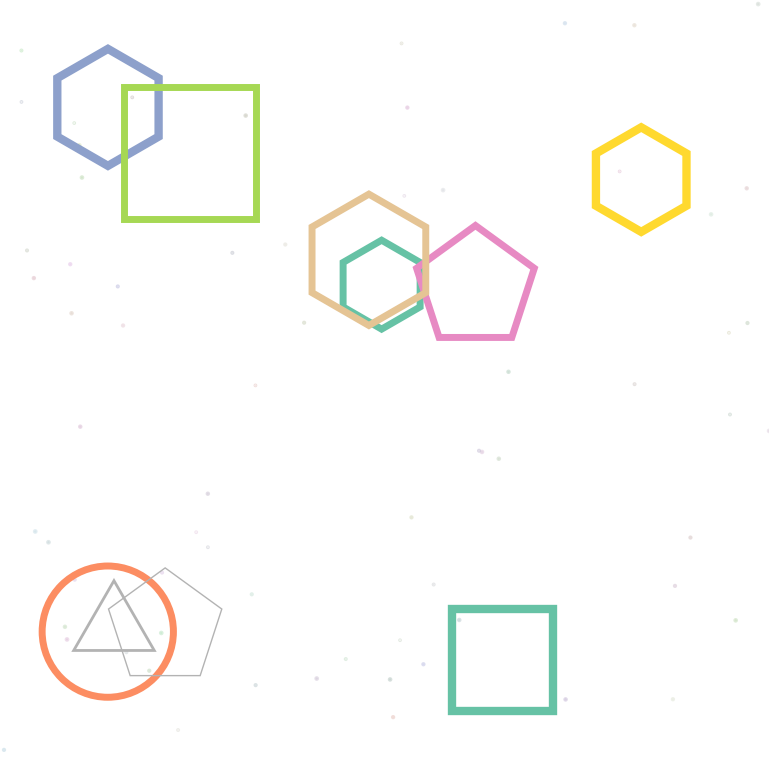[{"shape": "square", "thickness": 3, "radius": 0.33, "center": [0.653, 0.143]}, {"shape": "hexagon", "thickness": 2.5, "radius": 0.29, "center": [0.496, 0.63]}, {"shape": "circle", "thickness": 2.5, "radius": 0.43, "center": [0.14, 0.18]}, {"shape": "hexagon", "thickness": 3, "radius": 0.38, "center": [0.14, 0.861]}, {"shape": "pentagon", "thickness": 2.5, "radius": 0.4, "center": [0.617, 0.627]}, {"shape": "square", "thickness": 2.5, "radius": 0.43, "center": [0.247, 0.802]}, {"shape": "hexagon", "thickness": 3, "radius": 0.34, "center": [0.833, 0.767]}, {"shape": "hexagon", "thickness": 2.5, "radius": 0.43, "center": [0.479, 0.663]}, {"shape": "pentagon", "thickness": 0.5, "radius": 0.39, "center": [0.214, 0.185]}, {"shape": "triangle", "thickness": 1, "radius": 0.3, "center": [0.148, 0.185]}]